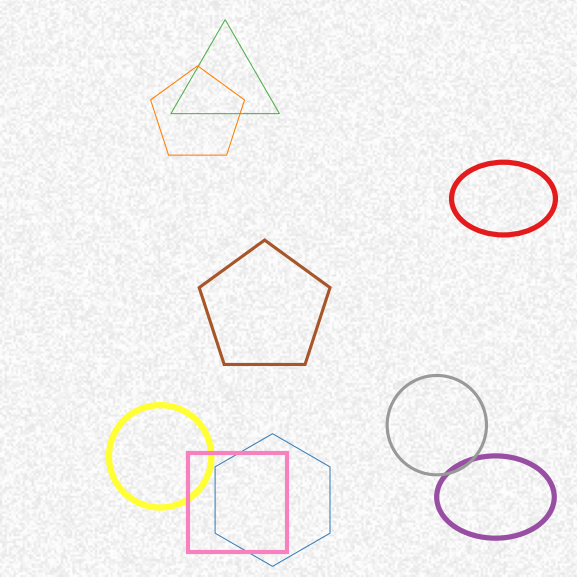[{"shape": "oval", "thickness": 2.5, "radius": 0.45, "center": [0.872, 0.655]}, {"shape": "hexagon", "thickness": 0.5, "radius": 0.57, "center": [0.472, 0.133]}, {"shape": "triangle", "thickness": 0.5, "radius": 0.54, "center": [0.39, 0.857]}, {"shape": "oval", "thickness": 2.5, "radius": 0.51, "center": [0.858, 0.138]}, {"shape": "pentagon", "thickness": 0.5, "radius": 0.43, "center": [0.342, 0.8]}, {"shape": "circle", "thickness": 3, "radius": 0.44, "center": [0.277, 0.209]}, {"shape": "pentagon", "thickness": 1.5, "radius": 0.6, "center": [0.458, 0.464]}, {"shape": "square", "thickness": 2, "radius": 0.43, "center": [0.411, 0.129]}, {"shape": "circle", "thickness": 1.5, "radius": 0.43, "center": [0.756, 0.263]}]